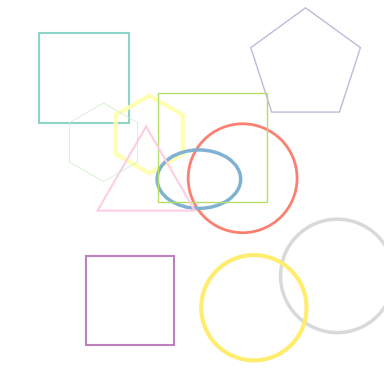[{"shape": "square", "thickness": 1.5, "radius": 0.58, "center": [0.219, 0.797]}, {"shape": "hexagon", "thickness": 3, "radius": 0.5, "center": [0.388, 0.651]}, {"shape": "pentagon", "thickness": 1, "radius": 0.75, "center": [0.794, 0.83]}, {"shape": "circle", "thickness": 2, "radius": 0.71, "center": [0.63, 0.537]}, {"shape": "oval", "thickness": 2.5, "radius": 0.54, "center": [0.517, 0.535]}, {"shape": "square", "thickness": 1, "radius": 0.71, "center": [0.551, 0.616]}, {"shape": "triangle", "thickness": 1.5, "radius": 0.73, "center": [0.38, 0.526]}, {"shape": "circle", "thickness": 2.5, "radius": 0.74, "center": [0.876, 0.283]}, {"shape": "square", "thickness": 1.5, "radius": 0.57, "center": [0.337, 0.219]}, {"shape": "hexagon", "thickness": 0.5, "radius": 0.51, "center": [0.269, 0.63]}, {"shape": "circle", "thickness": 3, "radius": 0.68, "center": [0.66, 0.201]}]